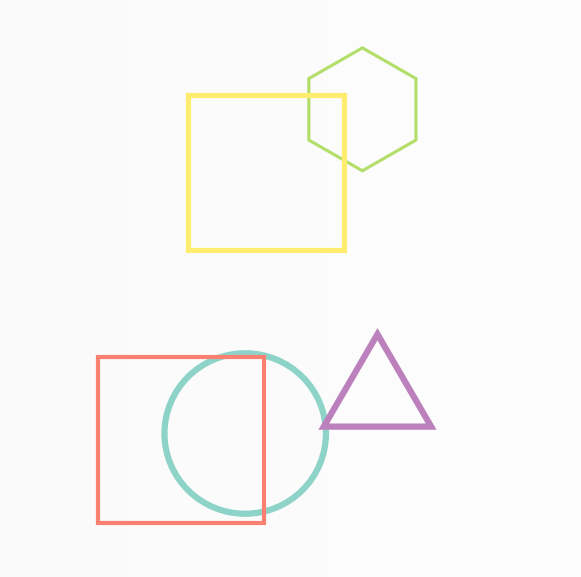[{"shape": "circle", "thickness": 3, "radius": 0.69, "center": [0.422, 0.248]}, {"shape": "square", "thickness": 2, "radius": 0.72, "center": [0.311, 0.237]}, {"shape": "hexagon", "thickness": 1.5, "radius": 0.53, "center": [0.623, 0.81]}, {"shape": "triangle", "thickness": 3, "radius": 0.53, "center": [0.649, 0.314]}, {"shape": "square", "thickness": 2.5, "radius": 0.67, "center": [0.458, 0.701]}]